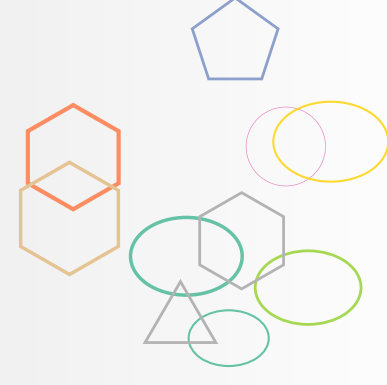[{"shape": "oval", "thickness": 1.5, "radius": 0.52, "center": [0.59, 0.122]}, {"shape": "oval", "thickness": 2.5, "radius": 0.72, "center": [0.481, 0.334]}, {"shape": "hexagon", "thickness": 3, "radius": 0.68, "center": [0.189, 0.592]}, {"shape": "pentagon", "thickness": 2, "radius": 0.58, "center": [0.607, 0.889]}, {"shape": "circle", "thickness": 0.5, "radius": 0.51, "center": [0.738, 0.619]}, {"shape": "oval", "thickness": 2, "radius": 0.68, "center": [0.795, 0.253]}, {"shape": "oval", "thickness": 1.5, "radius": 0.74, "center": [0.854, 0.632]}, {"shape": "hexagon", "thickness": 2.5, "radius": 0.73, "center": [0.179, 0.433]}, {"shape": "triangle", "thickness": 2, "radius": 0.53, "center": [0.466, 0.163]}, {"shape": "hexagon", "thickness": 2, "radius": 0.62, "center": [0.624, 0.375]}]